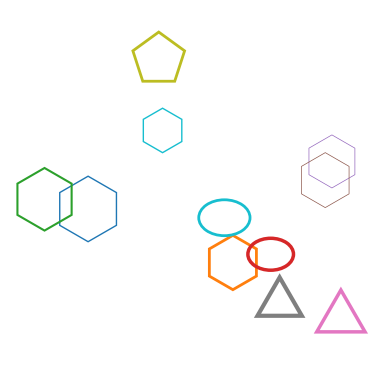[{"shape": "hexagon", "thickness": 1, "radius": 0.43, "center": [0.229, 0.457]}, {"shape": "hexagon", "thickness": 2, "radius": 0.35, "center": [0.605, 0.318]}, {"shape": "hexagon", "thickness": 1.5, "radius": 0.41, "center": [0.116, 0.482]}, {"shape": "oval", "thickness": 2.5, "radius": 0.3, "center": [0.703, 0.34]}, {"shape": "hexagon", "thickness": 0.5, "radius": 0.34, "center": [0.862, 0.581]}, {"shape": "hexagon", "thickness": 0.5, "radius": 0.36, "center": [0.845, 0.532]}, {"shape": "triangle", "thickness": 2.5, "radius": 0.36, "center": [0.885, 0.174]}, {"shape": "triangle", "thickness": 3, "radius": 0.33, "center": [0.726, 0.213]}, {"shape": "pentagon", "thickness": 2, "radius": 0.35, "center": [0.412, 0.846]}, {"shape": "hexagon", "thickness": 1, "radius": 0.29, "center": [0.422, 0.661]}, {"shape": "oval", "thickness": 2, "radius": 0.33, "center": [0.583, 0.434]}]